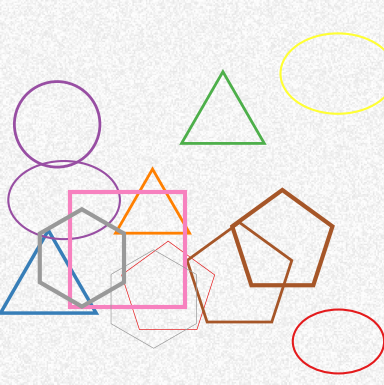[{"shape": "pentagon", "thickness": 0.5, "radius": 0.64, "center": [0.437, 0.247]}, {"shape": "oval", "thickness": 1.5, "radius": 0.59, "center": [0.879, 0.113]}, {"shape": "triangle", "thickness": 2.5, "radius": 0.72, "center": [0.126, 0.258]}, {"shape": "triangle", "thickness": 2, "radius": 0.62, "center": [0.579, 0.69]}, {"shape": "circle", "thickness": 2, "radius": 0.56, "center": [0.148, 0.677]}, {"shape": "oval", "thickness": 1.5, "radius": 0.72, "center": [0.167, 0.48]}, {"shape": "triangle", "thickness": 2, "radius": 0.55, "center": [0.396, 0.45]}, {"shape": "oval", "thickness": 1.5, "radius": 0.75, "center": [0.878, 0.809]}, {"shape": "pentagon", "thickness": 3, "radius": 0.68, "center": [0.733, 0.37]}, {"shape": "pentagon", "thickness": 2, "radius": 0.71, "center": [0.622, 0.279]}, {"shape": "square", "thickness": 3, "radius": 0.75, "center": [0.332, 0.352]}, {"shape": "hexagon", "thickness": 3, "radius": 0.63, "center": [0.213, 0.33]}, {"shape": "hexagon", "thickness": 0.5, "radius": 0.64, "center": [0.399, 0.223]}]